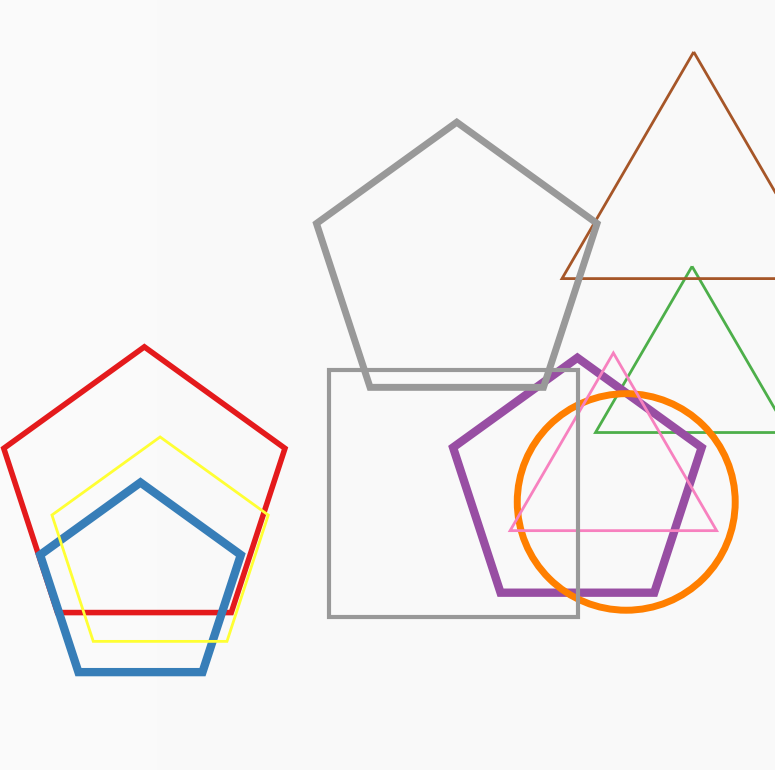[{"shape": "pentagon", "thickness": 2, "radius": 0.95, "center": [0.186, 0.359]}, {"shape": "pentagon", "thickness": 3, "radius": 0.68, "center": [0.181, 0.237]}, {"shape": "triangle", "thickness": 1, "radius": 0.72, "center": [0.893, 0.51]}, {"shape": "pentagon", "thickness": 3, "radius": 0.84, "center": [0.745, 0.367]}, {"shape": "circle", "thickness": 2.5, "radius": 0.7, "center": [0.808, 0.348]}, {"shape": "pentagon", "thickness": 1, "radius": 0.73, "center": [0.207, 0.286]}, {"shape": "triangle", "thickness": 1, "radius": 0.98, "center": [0.895, 0.736]}, {"shape": "triangle", "thickness": 1, "radius": 0.77, "center": [0.791, 0.388]}, {"shape": "square", "thickness": 1.5, "radius": 0.8, "center": [0.585, 0.359]}, {"shape": "pentagon", "thickness": 2.5, "radius": 0.95, "center": [0.589, 0.651]}]